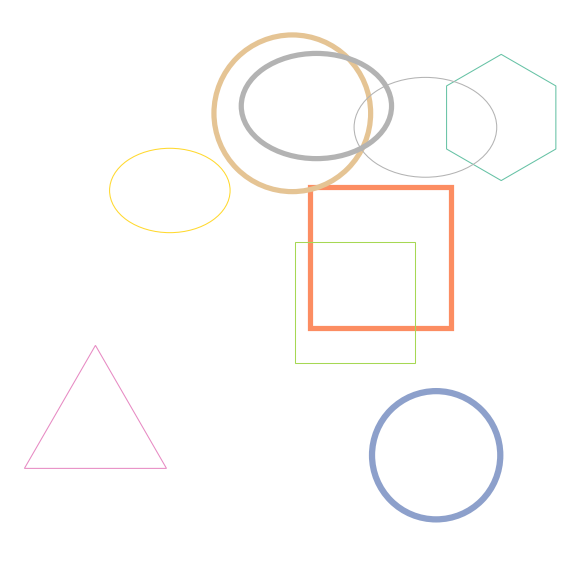[{"shape": "hexagon", "thickness": 0.5, "radius": 0.55, "center": [0.868, 0.796]}, {"shape": "square", "thickness": 2.5, "radius": 0.61, "center": [0.659, 0.554]}, {"shape": "circle", "thickness": 3, "radius": 0.56, "center": [0.755, 0.211]}, {"shape": "triangle", "thickness": 0.5, "radius": 0.71, "center": [0.165, 0.259]}, {"shape": "square", "thickness": 0.5, "radius": 0.52, "center": [0.615, 0.475]}, {"shape": "oval", "thickness": 0.5, "radius": 0.52, "center": [0.294, 0.669]}, {"shape": "circle", "thickness": 2.5, "radius": 0.68, "center": [0.506, 0.803]}, {"shape": "oval", "thickness": 0.5, "radius": 0.62, "center": [0.737, 0.779]}, {"shape": "oval", "thickness": 2.5, "radius": 0.65, "center": [0.548, 0.816]}]